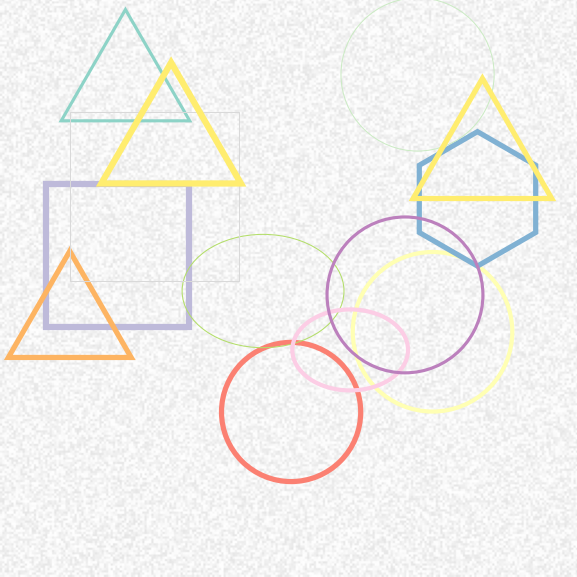[{"shape": "triangle", "thickness": 1.5, "radius": 0.64, "center": [0.217, 0.854]}, {"shape": "circle", "thickness": 2, "radius": 0.69, "center": [0.749, 0.425]}, {"shape": "square", "thickness": 3, "radius": 0.62, "center": [0.203, 0.557]}, {"shape": "circle", "thickness": 2.5, "radius": 0.6, "center": [0.504, 0.286]}, {"shape": "hexagon", "thickness": 2.5, "radius": 0.58, "center": [0.827, 0.655]}, {"shape": "triangle", "thickness": 2.5, "radius": 0.61, "center": [0.121, 0.442]}, {"shape": "oval", "thickness": 0.5, "radius": 0.7, "center": [0.455, 0.495]}, {"shape": "oval", "thickness": 2, "radius": 0.5, "center": [0.606, 0.393]}, {"shape": "square", "thickness": 0.5, "radius": 0.73, "center": [0.268, 0.658]}, {"shape": "circle", "thickness": 1.5, "radius": 0.67, "center": [0.701, 0.488]}, {"shape": "circle", "thickness": 0.5, "radius": 0.66, "center": [0.723, 0.87]}, {"shape": "triangle", "thickness": 2.5, "radius": 0.69, "center": [0.835, 0.725]}, {"shape": "triangle", "thickness": 3, "radius": 0.7, "center": [0.296, 0.751]}]